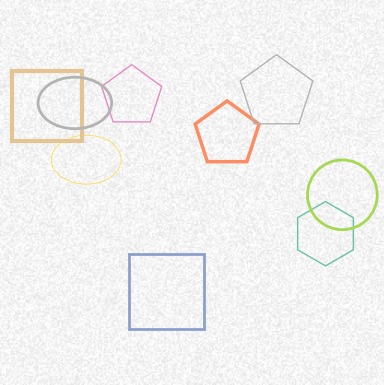[{"shape": "hexagon", "thickness": 1, "radius": 0.42, "center": [0.845, 0.393]}, {"shape": "pentagon", "thickness": 2.5, "radius": 0.44, "center": [0.59, 0.651]}, {"shape": "square", "thickness": 2, "radius": 0.49, "center": [0.432, 0.242]}, {"shape": "pentagon", "thickness": 1, "radius": 0.41, "center": [0.342, 0.75]}, {"shape": "circle", "thickness": 2, "radius": 0.45, "center": [0.889, 0.494]}, {"shape": "oval", "thickness": 0.5, "radius": 0.45, "center": [0.224, 0.585]}, {"shape": "square", "thickness": 3, "radius": 0.45, "center": [0.122, 0.725]}, {"shape": "pentagon", "thickness": 1, "radius": 0.5, "center": [0.718, 0.759]}, {"shape": "oval", "thickness": 2, "radius": 0.48, "center": [0.194, 0.733]}]